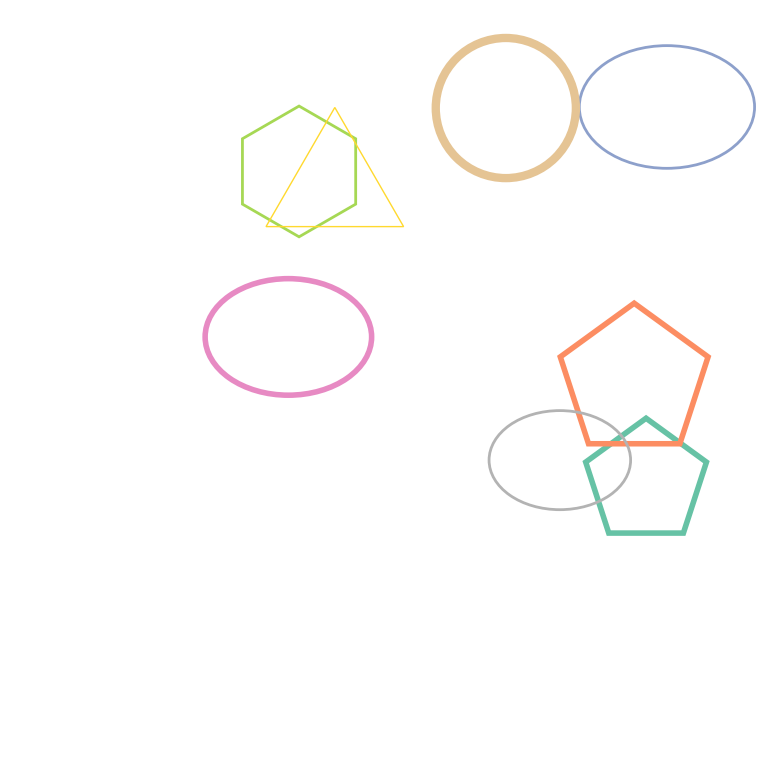[{"shape": "pentagon", "thickness": 2, "radius": 0.41, "center": [0.839, 0.374]}, {"shape": "pentagon", "thickness": 2, "radius": 0.5, "center": [0.824, 0.505]}, {"shape": "oval", "thickness": 1, "radius": 0.57, "center": [0.866, 0.861]}, {"shape": "oval", "thickness": 2, "radius": 0.54, "center": [0.375, 0.562]}, {"shape": "hexagon", "thickness": 1, "radius": 0.42, "center": [0.388, 0.777]}, {"shape": "triangle", "thickness": 0.5, "radius": 0.52, "center": [0.435, 0.757]}, {"shape": "circle", "thickness": 3, "radius": 0.45, "center": [0.657, 0.86]}, {"shape": "oval", "thickness": 1, "radius": 0.46, "center": [0.727, 0.402]}]